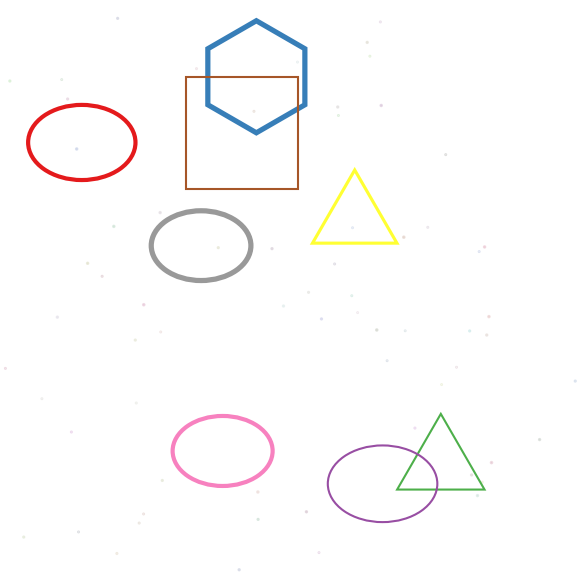[{"shape": "oval", "thickness": 2, "radius": 0.46, "center": [0.142, 0.752]}, {"shape": "hexagon", "thickness": 2.5, "radius": 0.49, "center": [0.444, 0.866]}, {"shape": "triangle", "thickness": 1, "radius": 0.44, "center": [0.763, 0.195]}, {"shape": "oval", "thickness": 1, "radius": 0.47, "center": [0.662, 0.161]}, {"shape": "triangle", "thickness": 1.5, "radius": 0.42, "center": [0.614, 0.62]}, {"shape": "square", "thickness": 1, "radius": 0.49, "center": [0.42, 0.768]}, {"shape": "oval", "thickness": 2, "radius": 0.43, "center": [0.385, 0.218]}, {"shape": "oval", "thickness": 2.5, "radius": 0.43, "center": [0.348, 0.574]}]